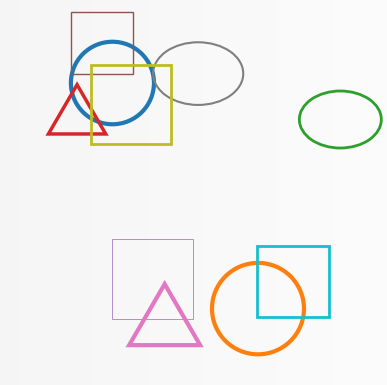[{"shape": "circle", "thickness": 3, "radius": 0.54, "center": [0.29, 0.784]}, {"shape": "circle", "thickness": 3, "radius": 0.59, "center": [0.666, 0.198]}, {"shape": "oval", "thickness": 2, "radius": 0.53, "center": [0.878, 0.69]}, {"shape": "triangle", "thickness": 2.5, "radius": 0.43, "center": [0.199, 0.695]}, {"shape": "square", "thickness": 0.5, "radius": 0.52, "center": [0.394, 0.276]}, {"shape": "square", "thickness": 1, "radius": 0.41, "center": [0.263, 0.888]}, {"shape": "triangle", "thickness": 3, "radius": 0.53, "center": [0.425, 0.156]}, {"shape": "oval", "thickness": 1.5, "radius": 0.58, "center": [0.511, 0.809]}, {"shape": "square", "thickness": 2, "radius": 0.51, "center": [0.338, 0.728]}, {"shape": "square", "thickness": 2, "radius": 0.47, "center": [0.757, 0.269]}]